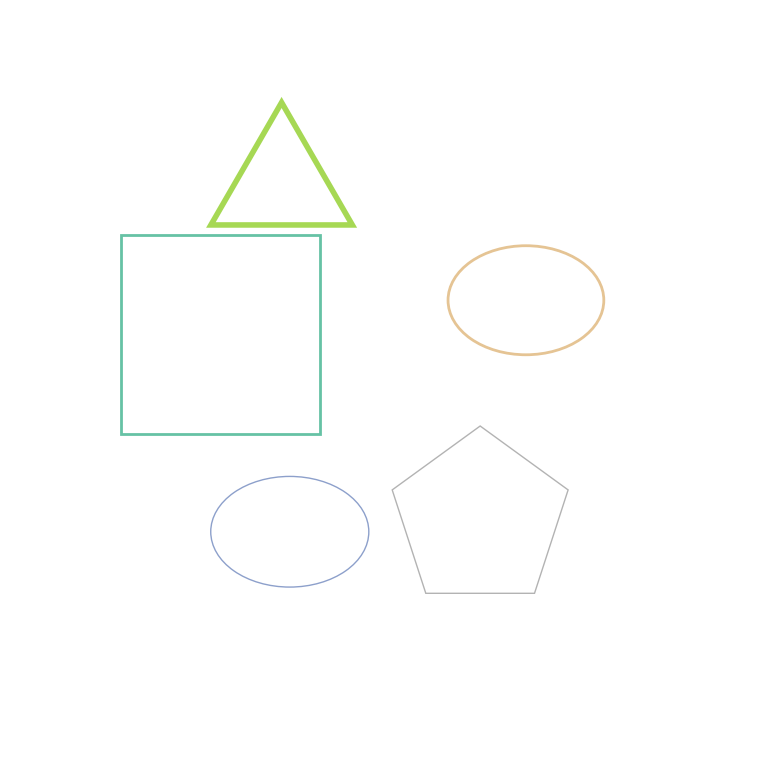[{"shape": "square", "thickness": 1, "radius": 0.64, "center": [0.286, 0.566]}, {"shape": "oval", "thickness": 0.5, "radius": 0.51, "center": [0.376, 0.309]}, {"shape": "triangle", "thickness": 2, "radius": 0.53, "center": [0.366, 0.761]}, {"shape": "oval", "thickness": 1, "radius": 0.51, "center": [0.683, 0.61]}, {"shape": "pentagon", "thickness": 0.5, "radius": 0.6, "center": [0.624, 0.327]}]